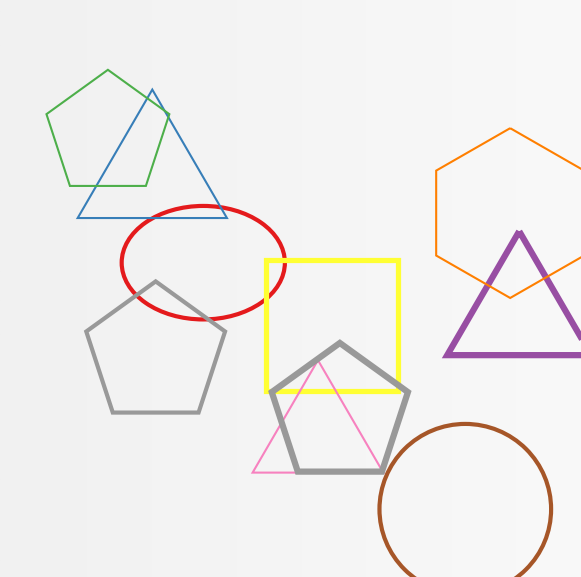[{"shape": "oval", "thickness": 2, "radius": 0.7, "center": [0.35, 0.544]}, {"shape": "triangle", "thickness": 1, "radius": 0.74, "center": [0.262, 0.696]}, {"shape": "pentagon", "thickness": 1, "radius": 0.56, "center": [0.186, 0.767]}, {"shape": "triangle", "thickness": 3, "radius": 0.72, "center": [0.893, 0.456]}, {"shape": "hexagon", "thickness": 1, "radius": 0.74, "center": [0.878, 0.63]}, {"shape": "square", "thickness": 2.5, "radius": 0.57, "center": [0.571, 0.435]}, {"shape": "circle", "thickness": 2, "radius": 0.74, "center": [0.8, 0.117]}, {"shape": "triangle", "thickness": 1, "radius": 0.65, "center": [0.547, 0.246]}, {"shape": "pentagon", "thickness": 3, "radius": 0.62, "center": [0.585, 0.282]}, {"shape": "pentagon", "thickness": 2, "radius": 0.63, "center": [0.268, 0.386]}]